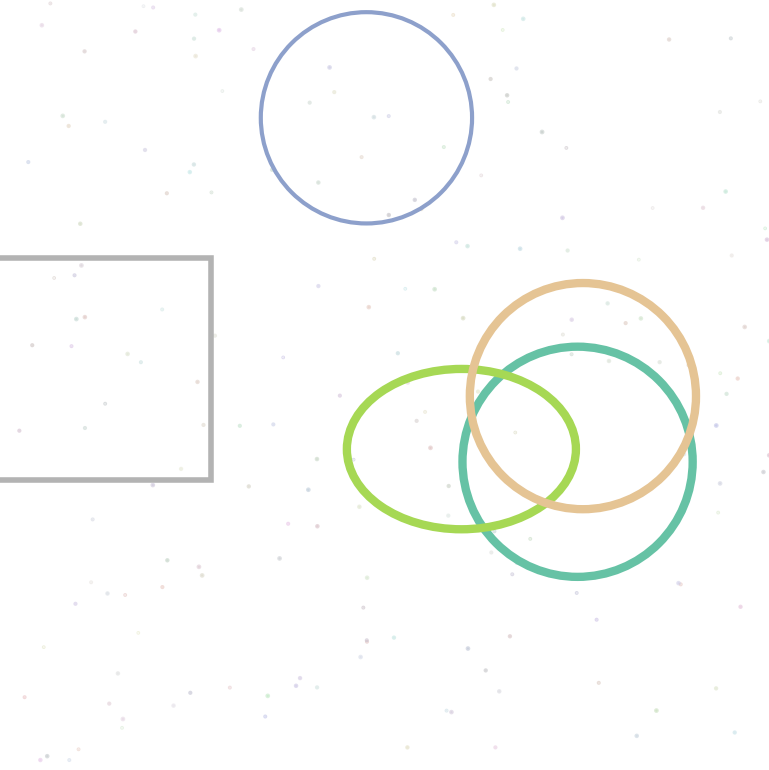[{"shape": "circle", "thickness": 3, "radius": 0.75, "center": [0.75, 0.4]}, {"shape": "circle", "thickness": 1.5, "radius": 0.69, "center": [0.476, 0.847]}, {"shape": "oval", "thickness": 3, "radius": 0.74, "center": [0.599, 0.417]}, {"shape": "circle", "thickness": 3, "radius": 0.73, "center": [0.757, 0.486]}, {"shape": "square", "thickness": 2, "radius": 0.72, "center": [0.13, 0.521]}]